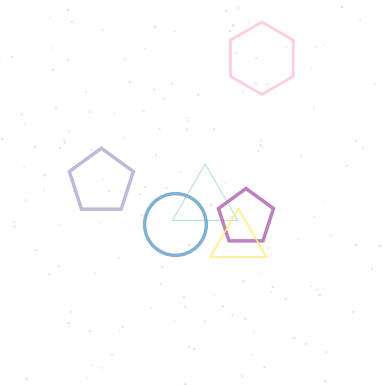[{"shape": "triangle", "thickness": 0.5, "radius": 0.49, "center": [0.533, 0.477]}, {"shape": "pentagon", "thickness": 2.5, "radius": 0.44, "center": [0.263, 0.527]}, {"shape": "circle", "thickness": 2.5, "radius": 0.4, "center": [0.456, 0.417]}, {"shape": "hexagon", "thickness": 2, "radius": 0.47, "center": [0.68, 0.849]}, {"shape": "pentagon", "thickness": 2.5, "radius": 0.38, "center": [0.639, 0.435]}, {"shape": "triangle", "thickness": 1, "radius": 0.42, "center": [0.619, 0.374]}]